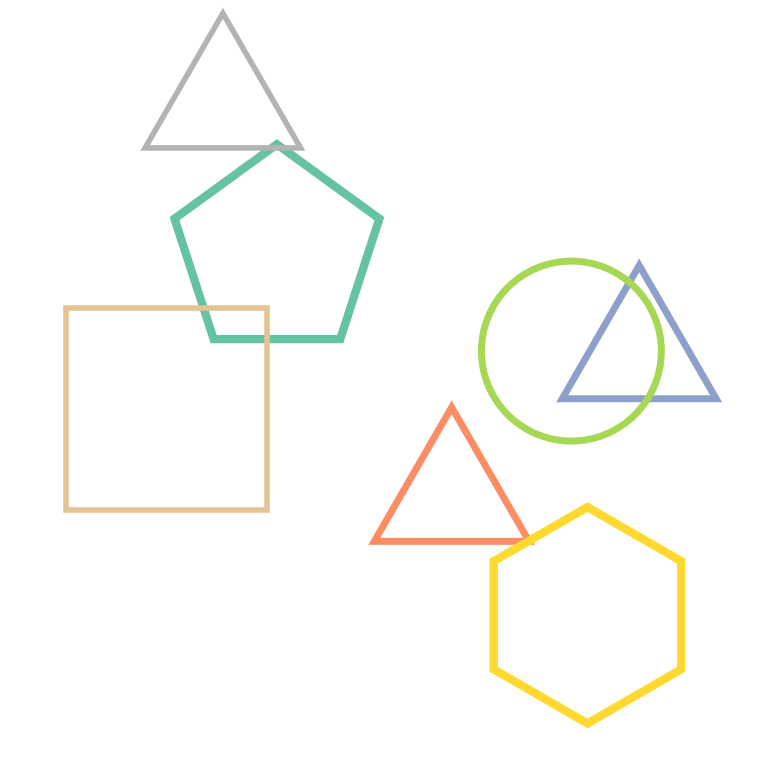[{"shape": "pentagon", "thickness": 3, "radius": 0.7, "center": [0.36, 0.673]}, {"shape": "triangle", "thickness": 2.5, "radius": 0.58, "center": [0.587, 0.355]}, {"shape": "triangle", "thickness": 2.5, "radius": 0.58, "center": [0.83, 0.54]}, {"shape": "circle", "thickness": 2.5, "radius": 0.58, "center": [0.742, 0.544]}, {"shape": "hexagon", "thickness": 3, "radius": 0.7, "center": [0.763, 0.201]}, {"shape": "square", "thickness": 2, "radius": 0.65, "center": [0.216, 0.469]}, {"shape": "triangle", "thickness": 2, "radius": 0.58, "center": [0.289, 0.866]}]